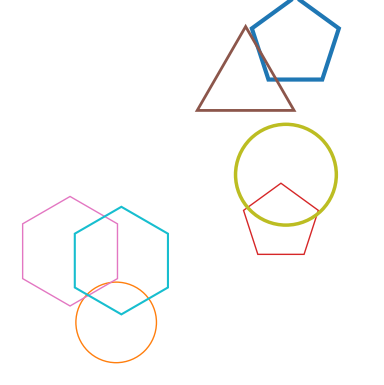[{"shape": "pentagon", "thickness": 3, "radius": 0.59, "center": [0.767, 0.889]}, {"shape": "circle", "thickness": 1, "radius": 0.52, "center": [0.302, 0.163]}, {"shape": "pentagon", "thickness": 1, "radius": 0.51, "center": [0.73, 0.422]}, {"shape": "triangle", "thickness": 2, "radius": 0.73, "center": [0.638, 0.786]}, {"shape": "hexagon", "thickness": 1, "radius": 0.71, "center": [0.182, 0.347]}, {"shape": "circle", "thickness": 2.5, "radius": 0.65, "center": [0.743, 0.546]}, {"shape": "hexagon", "thickness": 1.5, "radius": 0.7, "center": [0.315, 0.323]}]